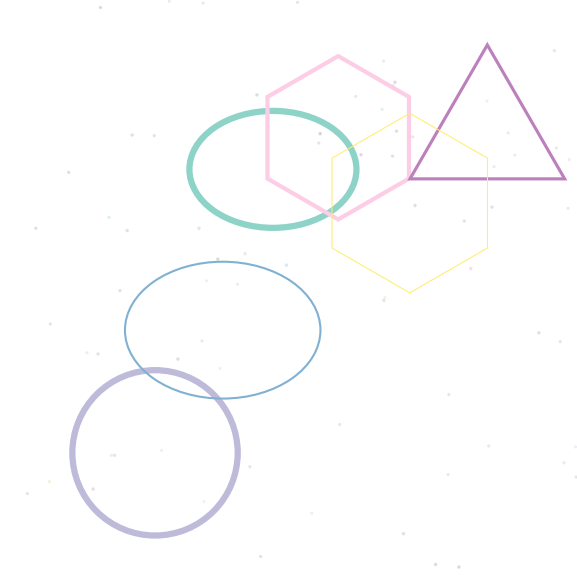[{"shape": "oval", "thickness": 3, "radius": 0.72, "center": [0.473, 0.706]}, {"shape": "circle", "thickness": 3, "radius": 0.72, "center": [0.268, 0.215]}, {"shape": "oval", "thickness": 1, "radius": 0.85, "center": [0.386, 0.427]}, {"shape": "hexagon", "thickness": 2, "radius": 0.71, "center": [0.586, 0.761]}, {"shape": "triangle", "thickness": 1.5, "radius": 0.77, "center": [0.844, 0.767]}, {"shape": "hexagon", "thickness": 0.5, "radius": 0.78, "center": [0.709, 0.647]}]